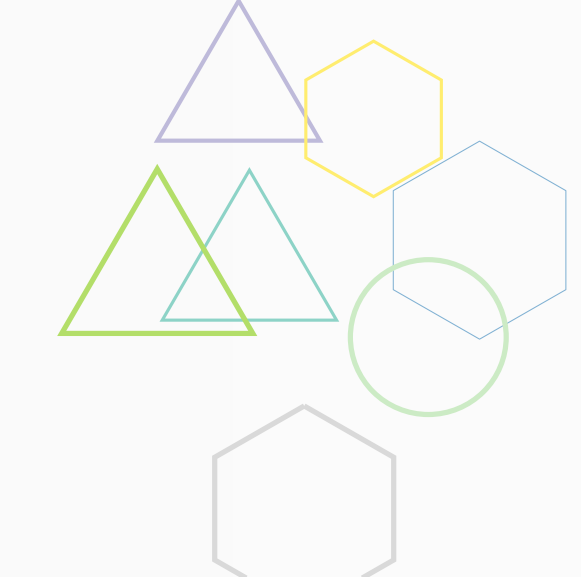[{"shape": "triangle", "thickness": 1.5, "radius": 0.87, "center": [0.429, 0.531]}, {"shape": "triangle", "thickness": 2, "radius": 0.81, "center": [0.411, 0.836]}, {"shape": "hexagon", "thickness": 0.5, "radius": 0.86, "center": [0.825, 0.583]}, {"shape": "triangle", "thickness": 2.5, "radius": 0.95, "center": [0.271, 0.517]}, {"shape": "hexagon", "thickness": 2.5, "radius": 0.89, "center": [0.523, 0.118]}, {"shape": "circle", "thickness": 2.5, "radius": 0.67, "center": [0.737, 0.415]}, {"shape": "hexagon", "thickness": 1.5, "radius": 0.67, "center": [0.643, 0.793]}]